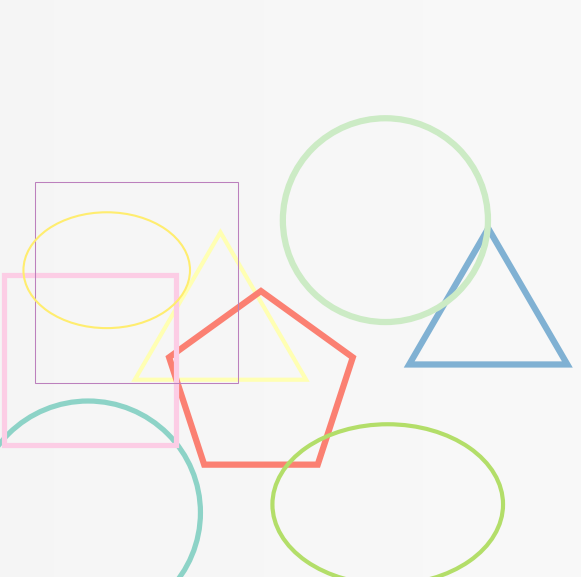[{"shape": "circle", "thickness": 2.5, "radius": 0.97, "center": [0.152, 0.111]}, {"shape": "triangle", "thickness": 2, "radius": 0.85, "center": [0.379, 0.427]}, {"shape": "pentagon", "thickness": 3, "radius": 0.83, "center": [0.449, 0.329]}, {"shape": "triangle", "thickness": 3, "radius": 0.79, "center": [0.84, 0.447]}, {"shape": "oval", "thickness": 2, "radius": 0.99, "center": [0.667, 0.126]}, {"shape": "square", "thickness": 2.5, "radius": 0.74, "center": [0.154, 0.376]}, {"shape": "square", "thickness": 0.5, "radius": 0.87, "center": [0.235, 0.51]}, {"shape": "circle", "thickness": 3, "radius": 0.88, "center": [0.663, 0.618]}, {"shape": "oval", "thickness": 1, "radius": 0.72, "center": [0.184, 0.531]}]